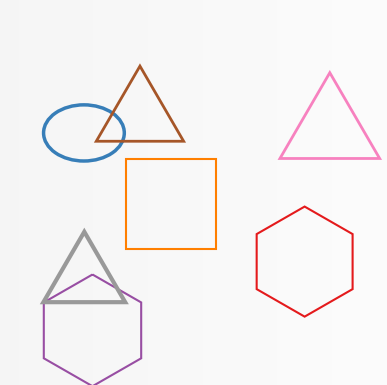[{"shape": "hexagon", "thickness": 1.5, "radius": 0.71, "center": [0.786, 0.32]}, {"shape": "oval", "thickness": 2.5, "radius": 0.52, "center": [0.217, 0.655]}, {"shape": "hexagon", "thickness": 1.5, "radius": 0.73, "center": [0.239, 0.142]}, {"shape": "square", "thickness": 1.5, "radius": 0.58, "center": [0.441, 0.47]}, {"shape": "triangle", "thickness": 2, "radius": 0.65, "center": [0.361, 0.698]}, {"shape": "triangle", "thickness": 2, "radius": 0.74, "center": [0.851, 0.663]}, {"shape": "triangle", "thickness": 3, "radius": 0.61, "center": [0.218, 0.276]}]